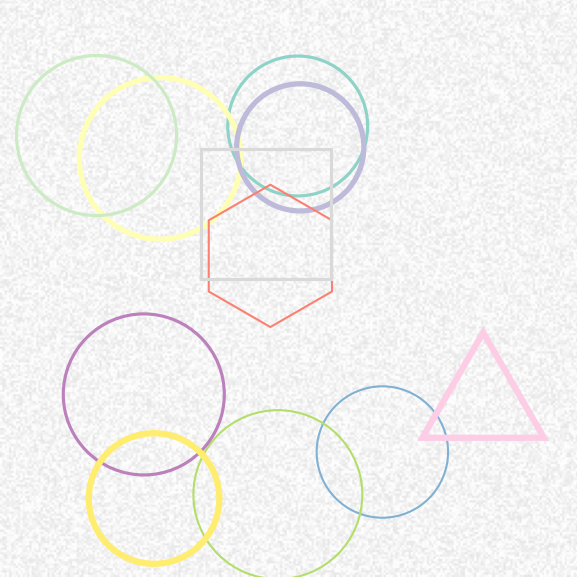[{"shape": "circle", "thickness": 1.5, "radius": 0.61, "center": [0.515, 0.781]}, {"shape": "circle", "thickness": 2.5, "radius": 0.7, "center": [0.277, 0.725]}, {"shape": "circle", "thickness": 2.5, "radius": 0.55, "center": [0.52, 0.744]}, {"shape": "hexagon", "thickness": 1, "radius": 0.62, "center": [0.468, 0.556]}, {"shape": "circle", "thickness": 1, "radius": 0.57, "center": [0.662, 0.216]}, {"shape": "circle", "thickness": 1, "radius": 0.73, "center": [0.481, 0.143]}, {"shape": "triangle", "thickness": 3, "radius": 0.61, "center": [0.837, 0.302]}, {"shape": "square", "thickness": 1.5, "radius": 0.56, "center": [0.461, 0.628]}, {"shape": "circle", "thickness": 1.5, "radius": 0.7, "center": [0.249, 0.316]}, {"shape": "circle", "thickness": 1.5, "radius": 0.69, "center": [0.167, 0.764]}, {"shape": "circle", "thickness": 3, "radius": 0.57, "center": [0.267, 0.136]}]